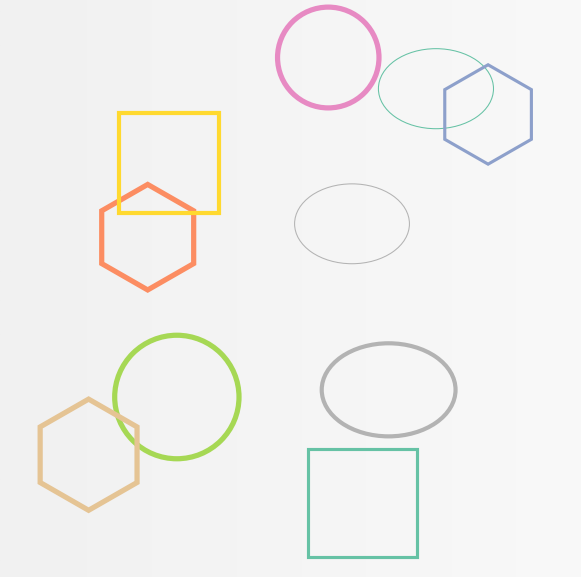[{"shape": "square", "thickness": 1.5, "radius": 0.47, "center": [0.624, 0.128]}, {"shape": "oval", "thickness": 0.5, "radius": 0.49, "center": [0.75, 0.846]}, {"shape": "hexagon", "thickness": 2.5, "radius": 0.46, "center": [0.254, 0.588]}, {"shape": "hexagon", "thickness": 1.5, "radius": 0.43, "center": [0.84, 0.801]}, {"shape": "circle", "thickness": 2.5, "radius": 0.44, "center": [0.565, 0.9]}, {"shape": "circle", "thickness": 2.5, "radius": 0.53, "center": [0.304, 0.312]}, {"shape": "square", "thickness": 2, "radius": 0.43, "center": [0.291, 0.718]}, {"shape": "hexagon", "thickness": 2.5, "radius": 0.48, "center": [0.152, 0.212]}, {"shape": "oval", "thickness": 2, "radius": 0.58, "center": [0.669, 0.324]}, {"shape": "oval", "thickness": 0.5, "radius": 0.49, "center": [0.606, 0.612]}]